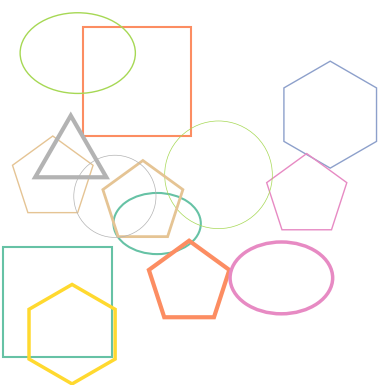[{"shape": "square", "thickness": 1.5, "radius": 0.71, "center": [0.149, 0.216]}, {"shape": "oval", "thickness": 1.5, "radius": 0.57, "center": [0.408, 0.419]}, {"shape": "pentagon", "thickness": 3, "radius": 0.55, "center": [0.491, 0.265]}, {"shape": "square", "thickness": 1.5, "radius": 0.71, "center": [0.356, 0.789]}, {"shape": "hexagon", "thickness": 1, "radius": 0.69, "center": [0.858, 0.702]}, {"shape": "oval", "thickness": 2.5, "radius": 0.67, "center": [0.731, 0.278]}, {"shape": "pentagon", "thickness": 1, "radius": 0.55, "center": [0.797, 0.492]}, {"shape": "oval", "thickness": 1, "radius": 0.75, "center": [0.202, 0.862]}, {"shape": "circle", "thickness": 0.5, "radius": 0.7, "center": [0.568, 0.546]}, {"shape": "hexagon", "thickness": 2.5, "radius": 0.65, "center": [0.187, 0.132]}, {"shape": "pentagon", "thickness": 2, "radius": 0.55, "center": [0.371, 0.474]}, {"shape": "pentagon", "thickness": 1, "radius": 0.55, "center": [0.137, 0.537]}, {"shape": "triangle", "thickness": 3, "radius": 0.53, "center": [0.184, 0.593]}, {"shape": "circle", "thickness": 0.5, "radius": 0.53, "center": [0.298, 0.49]}]